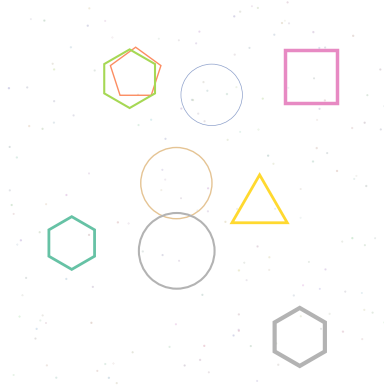[{"shape": "hexagon", "thickness": 2, "radius": 0.34, "center": [0.186, 0.369]}, {"shape": "pentagon", "thickness": 1, "radius": 0.34, "center": [0.352, 0.808]}, {"shape": "circle", "thickness": 0.5, "radius": 0.4, "center": [0.55, 0.754]}, {"shape": "square", "thickness": 2.5, "radius": 0.34, "center": [0.808, 0.802]}, {"shape": "hexagon", "thickness": 1.5, "radius": 0.38, "center": [0.337, 0.796]}, {"shape": "triangle", "thickness": 2, "radius": 0.41, "center": [0.674, 0.463]}, {"shape": "circle", "thickness": 1, "radius": 0.46, "center": [0.458, 0.524]}, {"shape": "hexagon", "thickness": 3, "radius": 0.38, "center": [0.779, 0.125]}, {"shape": "circle", "thickness": 1.5, "radius": 0.49, "center": [0.459, 0.348]}]